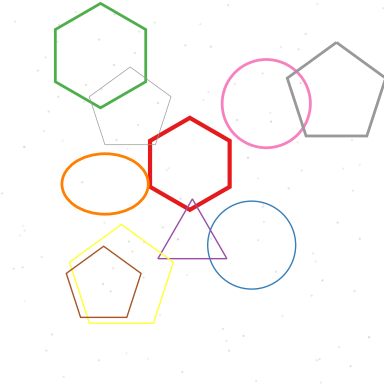[{"shape": "hexagon", "thickness": 3, "radius": 0.6, "center": [0.493, 0.574]}, {"shape": "circle", "thickness": 1, "radius": 0.57, "center": [0.654, 0.363]}, {"shape": "hexagon", "thickness": 2, "radius": 0.68, "center": [0.261, 0.856]}, {"shape": "triangle", "thickness": 1, "radius": 0.52, "center": [0.5, 0.38]}, {"shape": "oval", "thickness": 2, "radius": 0.56, "center": [0.273, 0.522]}, {"shape": "pentagon", "thickness": 1, "radius": 0.71, "center": [0.315, 0.275]}, {"shape": "pentagon", "thickness": 1, "radius": 0.51, "center": [0.269, 0.258]}, {"shape": "circle", "thickness": 2, "radius": 0.57, "center": [0.692, 0.731]}, {"shape": "pentagon", "thickness": 2, "radius": 0.67, "center": [0.874, 0.756]}, {"shape": "pentagon", "thickness": 0.5, "radius": 0.56, "center": [0.338, 0.714]}]